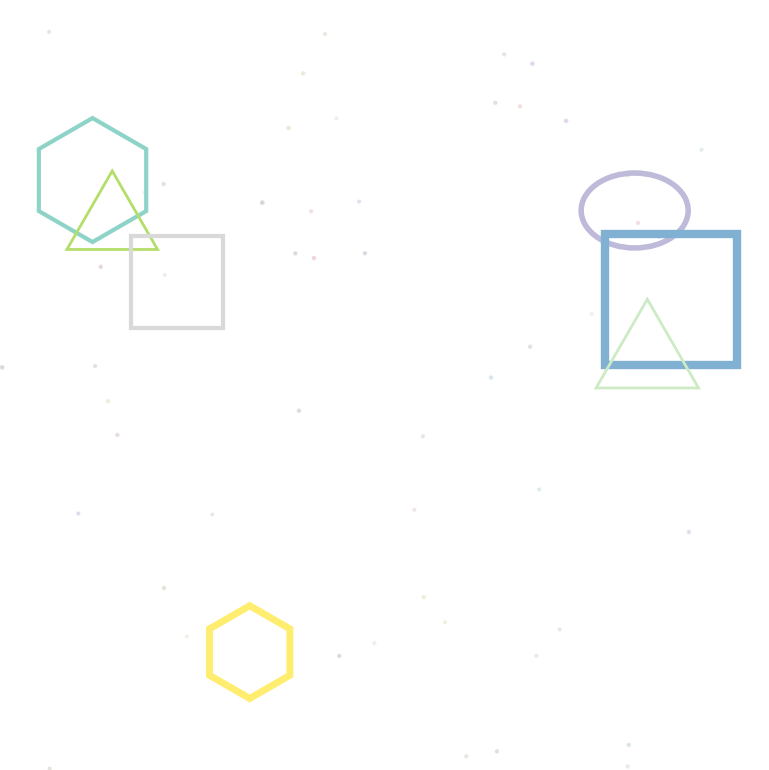[{"shape": "hexagon", "thickness": 1.5, "radius": 0.4, "center": [0.12, 0.766]}, {"shape": "oval", "thickness": 2, "radius": 0.35, "center": [0.824, 0.727]}, {"shape": "square", "thickness": 3, "radius": 0.43, "center": [0.871, 0.611]}, {"shape": "triangle", "thickness": 1, "radius": 0.34, "center": [0.146, 0.71]}, {"shape": "square", "thickness": 1.5, "radius": 0.3, "center": [0.229, 0.633]}, {"shape": "triangle", "thickness": 1, "radius": 0.38, "center": [0.841, 0.535]}, {"shape": "hexagon", "thickness": 2.5, "radius": 0.3, "center": [0.324, 0.153]}]